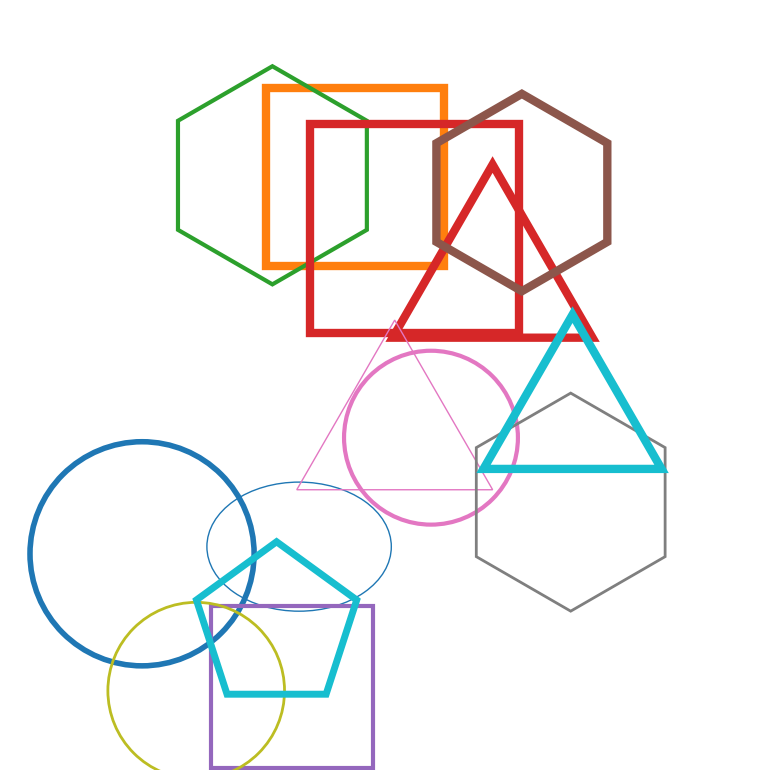[{"shape": "circle", "thickness": 2, "radius": 0.73, "center": [0.184, 0.281]}, {"shape": "oval", "thickness": 0.5, "radius": 0.6, "center": [0.388, 0.29]}, {"shape": "square", "thickness": 3, "radius": 0.58, "center": [0.461, 0.77]}, {"shape": "hexagon", "thickness": 1.5, "radius": 0.71, "center": [0.354, 0.772]}, {"shape": "triangle", "thickness": 3, "radius": 0.75, "center": [0.64, 0.636]}, {"shape": "square", "thickness": 3, "radius": 0.68, "center": [0.538, 0.703]}, {"shape": "square", "thickness": 1.5, "radius": 0.53, "center": [0.38, 0.107]}, {"shape": "hexagon", "thickness": 3, "radius": 0.64, "center": [0.678, 0.75]}, {"shape": "triangle", "thickness": 0.5, "radius": 0.73, "center": [0.513, 0.437]}, {"shape": "circle", "thickness": 1.5, "radius": 0.56, "center": [0.56, 0.432]}, {"shape": "hexagon", "thickness": 1, "radius": 0.71, "center": [0.741, 0.348]}, {"shape": "circle", "thickness": 1, "radius": 0.57, "center": [0.255, 0.103]}, {"shape": "pentagon", "thickness": 2.5, "radius": 0.55, "center": [0.359, 0.187]}, {"shape": "triangle", "thickness": 3, "radius": 0.67, "center": [0.744, 0.458]}]